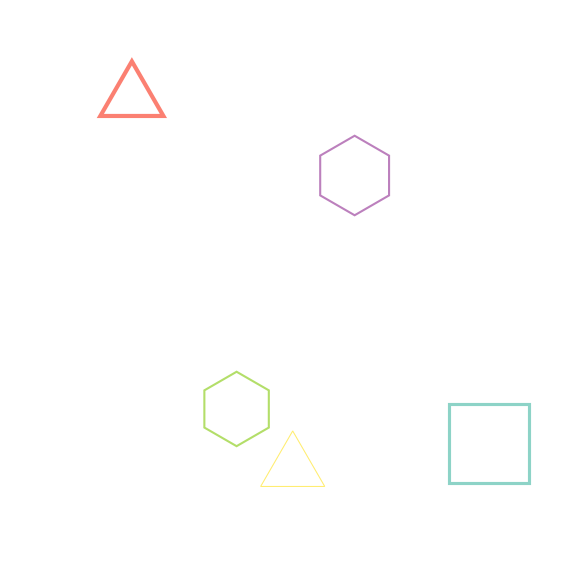[{"shape": "square", "thickness": 1.5, "radius": 0.34, "center": [0.847, 0.231]}, {"shape": "triangle", "thickness": 2, "radius": 0.32, "center": [0.228, 0.83]}, {"shape": "hexagon", "thickness": 1, "radius": 0.32, "center": [0.41, 0.291]}, {"shape": "hexagon", "thickness": 1, "radius": 0.34, "center": [0.614, 0.695]}, {"shape": "triangle", "thickness": 0.5, "radius": 0.32, "center": [0.507, 0.189]}]